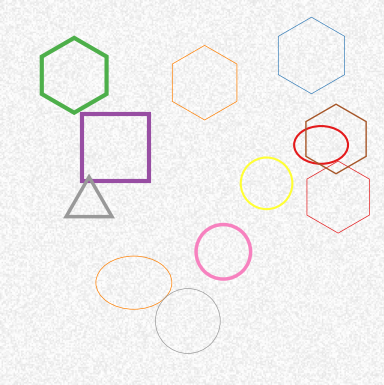[{"shape": "hexagon", "thickness": 0.5, "radius": 0.47, "center": [0.878, 0.488]}, {"shape": "oval", "thickness": 1.5, "radius": 0.35, "center": [0.834, 0.624]}, {"shape": "hexagon", "thickness": 0.5, "radius": 0.5, "center": [0.809, 0.856]}, {"shape": "hexagon", "thickness": 3, "radius": 0.49, "center": [0.193, 0.804]}, {"shape": "square", "thickness": 3, "radius": 0.44, "center": [0.3, 0.616]}, {"shape": "hexagon", "thickness": 0.5, "radius": 0.48, "center": [0.531, 0.785]}, {"shape": "oval", "thickness": 0.5, "radius": 0.49, "center": [0.348, 0.266]}, {"shape": "circle", "thickness": 1.5, "radius": 0.34, "center": [0.692, 0.524]}, {"shape": "hexagon", "thickness": 1, "radius": 0.45, "center": [0.873, 0.639]}, {"shape": "circle", "thickness": 2.5, "radius": 0.35, "center": [0.58, 0.346]}, {"shape": "triangle", "thickness": 2.5, "radius": 0.34, "center": [0.231, 0.472]}, {"shape": "circle", "thickness": 0.5, "radius": 0.42, "center": [0.488, 0.166]}]